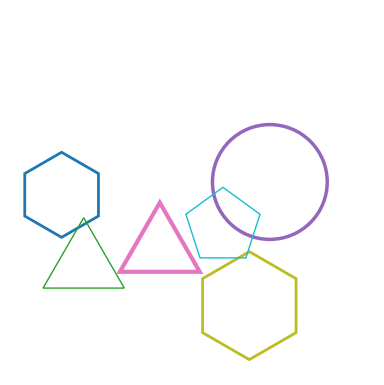[{"shape": "hexagon", "thickness": 2, "radius": 0.55, "center": [0.16, 0.494]}, {"shape": "triangle", "thickness": 1, "radius": 0.61, "center": [0.217, 0.313]}, {"shape": "circle", "thickness": 2.5, "radius": 0.75, "center": [0.701, 0.527]}, {"shape": "triangle", "thickness": 3, "radius": 0.6, "center": [0.415, 0.354]}, {"shape": "hexagon", "thickness": 2, "radius": 0.7, "center": [0.648, 0.206]}, {"shape": "pentagon", "thickness": 1, "radius": 0.51, "center": [0.579, 0.412]}]